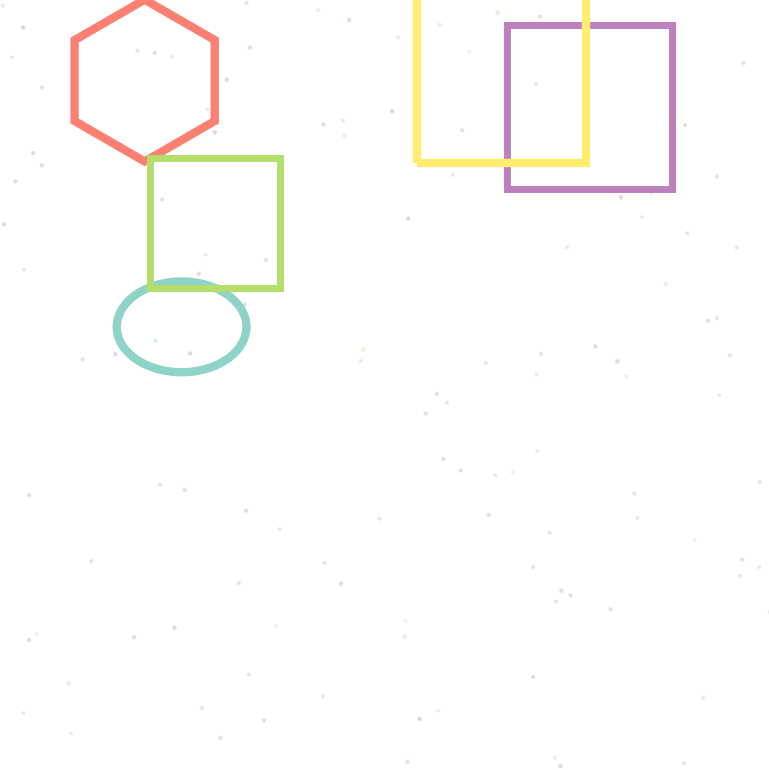[{"shape": "oval", "thickness": 3, "radius": 0.42, "center": [0.236, 0.576]}, {"shape": "hexagon", "thickness": 3, "radius": 0.53, "center": [0.188, 0.895]}, {"shape": "square", "thickness": 2.5, "radius": 0.42, "center": [0.279, 0.71]}, {"shape": "square", "thickness": 2.5, "radius": 0.53, "center": [0.766, 0.861]}, {"shape": "square", "thickness": 3, "radius": 0.55, "center": [0.651, 0.898]}]